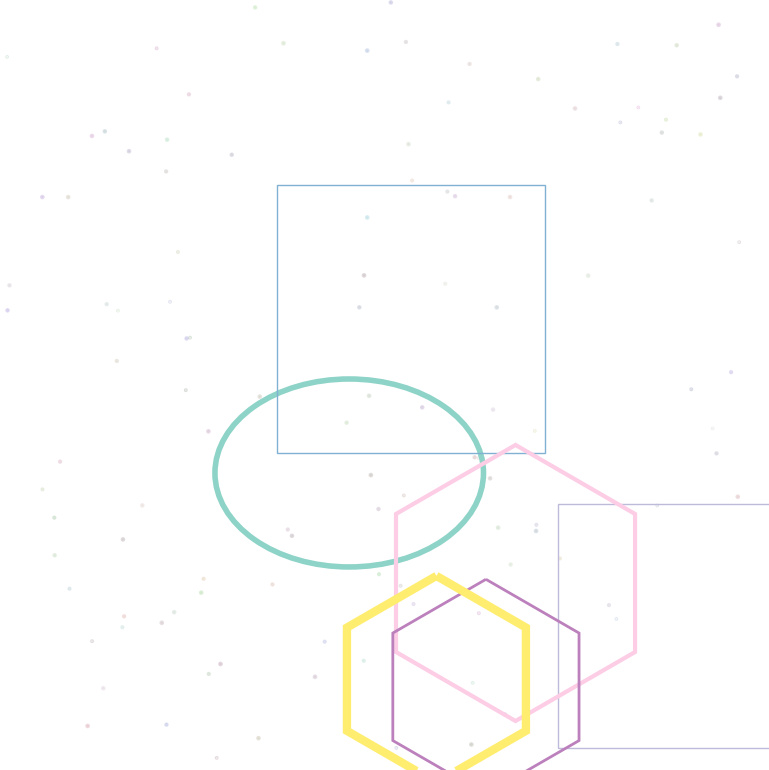[{"shape": "oval", "thickness": 2, "radius": 0.87, "center": [0.454, 0.386]}, {"shape": "square", "thickness": 0.5, "radius": 0.79, "center": [0.883, 0.187]}, {"shape": "square", "thickness": 0.5, "radius": 0.87, "center": [0.534, 0.586]}, {"shape": "hexagon", "thickness": 1.5, "radius": 0.9, "center": [0.67, 0.243]}, {"shape": "hexagon", "thickness": 1, "radius": 0.7, "center": [0.631, 0.108]}, {"shape": "hexagon", "thickness": 3, "radius": 0.67, "center": [0.567, 0.118]}]